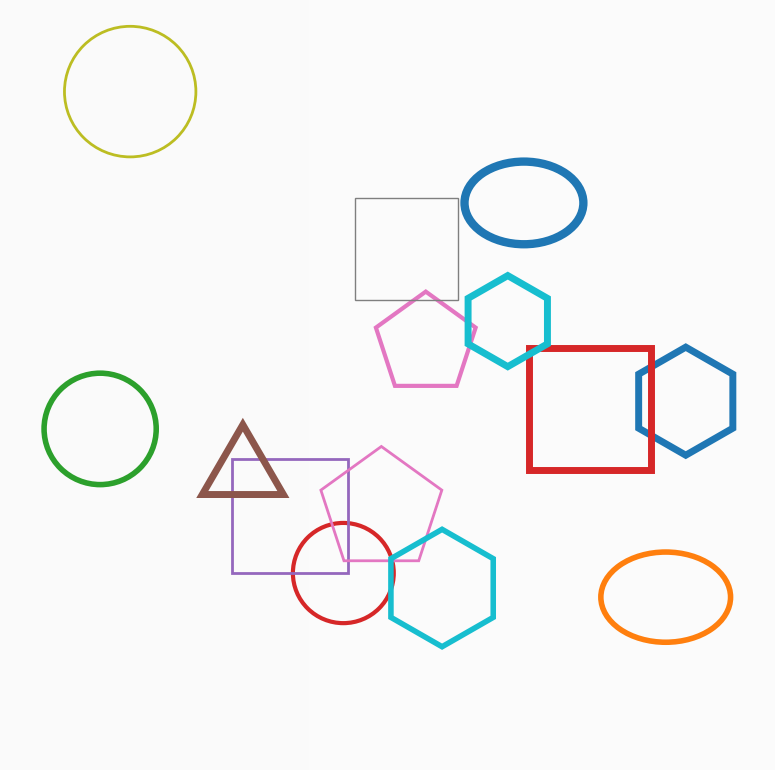[{"shape": "oval", "thickness": 3, "radius": 0.38, "center": [0.676, 0.736]}, {"shape": "hexagon", "thickness": 2.5, "radius": 0.35, "center": [0.885, 0.479]}, {"shape": "oval", "thickness": 2, "radius": 0.42, "center": [0.859, 0.224]}, {"shape": "circle", "thickness": 2, "radius": 0.36, "center": [0.129, 0.443]}, {"shape": "circle", "thickness": 1.5, "radius": 0.33, "center": [0.443, 0.256]}, {"shape": "square", "thickness": 2.5, "radius": 0.4, "center": [0.761, 0.469]}, {"shape": "square", "thickness": 1, "radius": 0.37, "center": [0.374, 0.33]}, {"shape": "triangle", "thickness": 2.5, "radius": 0.3, "center": [0.313, 0.388]}, {"shape": "pentagon", "thickness": 1, "radius": 0.41, "center": [0.492, 0.338]}, {"shape": "pentagon", "thickness": 1.5, "radius": 0.34, "center": [0.549, 0.554]}, {"shape": "square", "thickness": 0.5, "radius": 0.33, "center": [0.525, 0.677]}, {"shape": "circle", "thickness": 1, "radius": 0.42, "center": [0.168, 0.881]}, {"shape": "hexagon", "thickness": 2.5, "radius": 0.3, "center": [0.655, 0.583]}, {"shape": "hexagon", "thickness": 2, "radius": 0.38, "center": [0.57, 0.236]}]